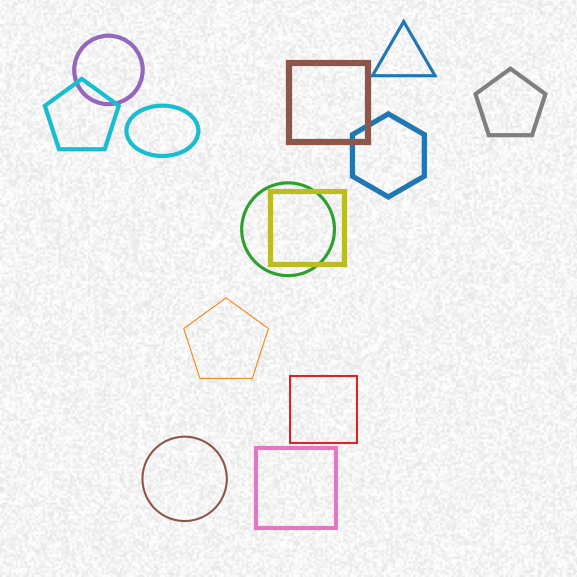[{"shape": "triangle", "thickness": 1.5, "radius": 0.31, "center": [0.699, 0.899]}, {"shape": "hexagon", "thickness": 2.5, "radius": 0.36, "center": [0.673, 0.73]}, {"shape": "pentagon", "thickness": 0.5, "radius": 0.39, "center": [0.391, 0.406]}, {"shape": "circle", "thickness": 1.5, "radius": 0.4, "center": [0.499, 0.602]}, {"shape": "square", "thickness": 1, "radius": 0.29, "center": [0.56, 0.291]}, {"shape": "circle", "thickness": 2, "radius": 0.3, "center": [0.188, 0.878]}, {"shape": "circle", "thickness": 1, "radius": 0.37, "center": [0.32, 0.17]}, {"shape": "square", "thickness": 3, "radius": 0.34, "center": [0.568, 0.822]}, {"shape": "square", "thickness": 2, "radius": 0.35, "center": [0.513, 0.154]}, {"shape": "pentagon", "thickness": 2, "radius": 0.32, "center": [0.884, 0.817]}, {"shape": "square", "thickness": 2.5, "radius": 0.32, "center": [0.532, 0.606]}, {"shape": "pentagon", "thickness": 2, "radius": 0.34, "center": [0.142, 0.795]}, {"shape": "oval", "thickness": 2, "radius": 0.31, "center": [0.281, 0.773]}]